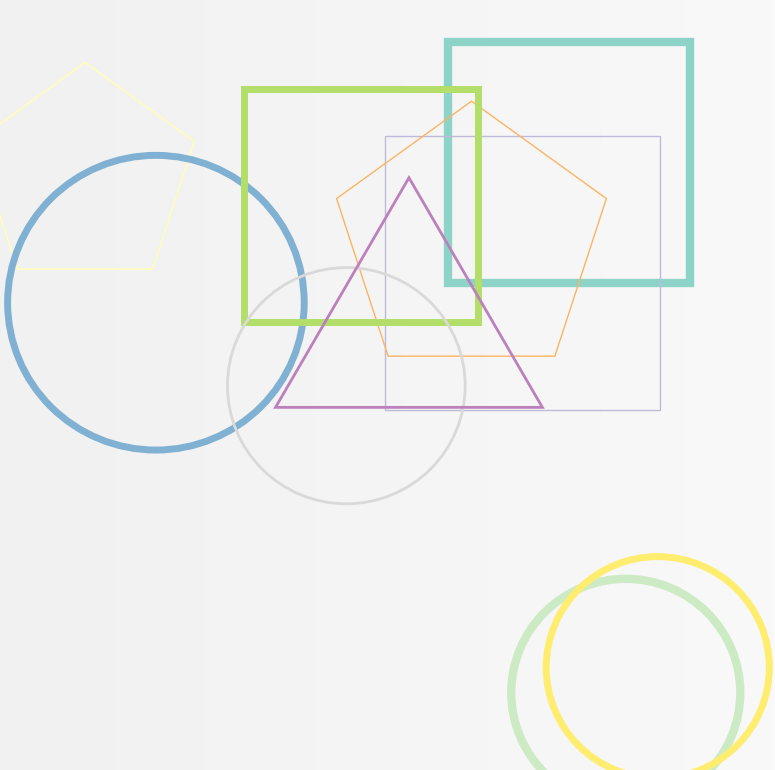[{"shape": "square", "thickness": 3, "radius": 0.78, "center": [0.734, 0.789]}, {"shape": "pentagon", "thickness": 0.5, "radius": 0.74, "center": [0.11, 0.771]}, {"shape": "square", "thickness": 0.5, "radius": 0.89, "center": [0.674, 0.645]}, {"shape": "circle", "thickness": 2.5, "radius": 0.96, "center": [0.201, 0.607]}, {"shape": "pentagon", "thickness": 0.5, "radius": 0.92, "center": [0.608, 0.686]}, {"shape": "square", "thickness": 2.5, "radius": 0.75, "center": [0.466, 0.733]}, {"shape": "circle", "thickness": 1, "radius": 0.77, "center": [0.447, 0.499]}, {"shape": "triangle", "thickness": 1, "radius": 0.99, "center": [0.528, 0.57]}, {"shape": "circle", "thickness": 3, "radius": 0.74, "center": [0.807, 0.1]}, {"shape": "circle", "thickness": 2.5, "radius": 0.72, "center": [0.849, 0.133]}]